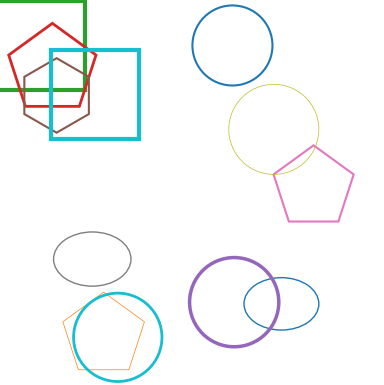[{"shape": "circle", "thickness": 1.5, "radius": 0.52, "center": [0.604, 0.882]}, {"shape": "oval", "thickness": 1, "radius": 0.49, "center": [0.731, 0.211]}, {"shape": "pentagon", "thickness": 0.5, "radius": 0.56, "center": [0.269, 0.13]}, {"shape": "square", "thickness": 3, "radius": 0.58, "center": [0.104, 0.882]}, {"shape": "pentagon", "thickness": 2, "radius": 0.6, "center": [0.136, 0.82]}, {"shape": "circle", "thickness": 2.5, "radius": 0.58, "center": [0.608, 0.215]}, {"shape": "hexagon", "thickness": 1.5, "radius": 0.48, "center": [0.147, 0.752]}, {"shape": "pentagon", "thickness": 1.5, "radius": 0.55, "center": [0.815, 0.513]}, {"shape": "oval", "thickness": 1, "radius": 0.5, "center": [0.24, 0.327]}, {"shape": "circle", "thickness": 0.5, "radius": 0.58, "center": [0.711, 0.664]}, {"shape": "circle", "thickness": 2, "radius": 0.57, "center": [0.306, 0.124]}, {"shape": "square", "thickness": 3, "radius": 0.58, "center": [0.247, 0.755]}]